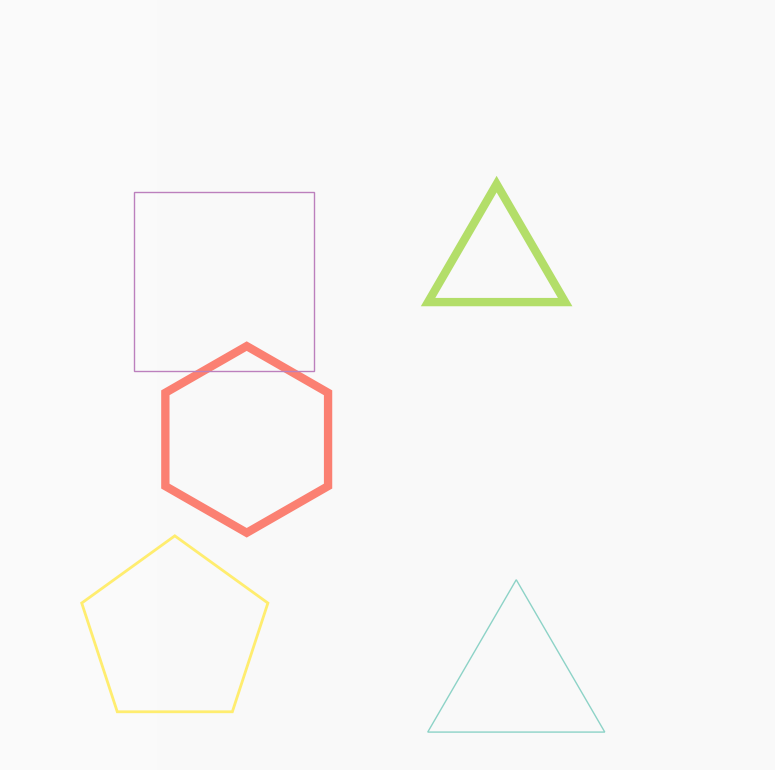[{"shape": "triangle", "thickness": 0.5, "radius": 0.66, "center": [0.666, 0.115]}, {"shape": "hexagon", "thickness": 3, "radius": 0.61, "center": [0.318, 0.429]}, {"shape": "triangle", "thickness": 3, "radius": 0.51, "center": [0.641, 0.659]}, {"shape": "square", "thickness": 0.5, "radius": 0.58, "center": [0.289, 0.635]}, {"shape": "pentagon", "thickness": 1, "radius": 0.63, "center": [0.226, 0.178]}]